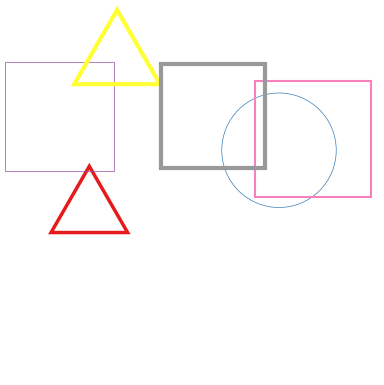[{"shape": "triangle", "thickness": 2.5, "radius": 0.57, "center": [0.232, 0.453]}, {"shape": "circle", "thickness": 0.5, "radius": 0.74, "center": [0.725, 0.61]}, {"shape": "square", "thickness": 0.5, "radius": 0.71, "center": [0.154, 0.697]}, {"shape": "triangle", "thickness": 3, "radius": 0.64, "center": [0.304, 0.846]}, {"shape": "square", "thickness": 1.5, "radius": 0.75, "center": [0.813, 0.639]}, {"shape": "square", "thickness": 3, "radius": 0.68, "center": [0.553, 0.698]}]